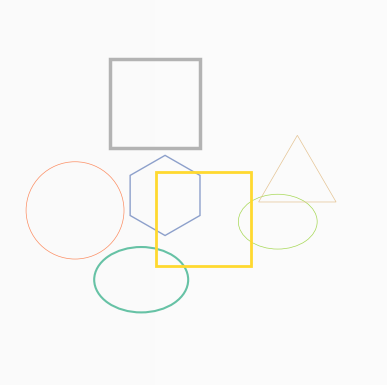[{"shape": "oval", "thickness": 1.5, "radius": 0.61, "center": [0.364, 0.273]}, {"shape": "circle", "thickness": 0.5, "radius": 0.63, "center": [0.194, 0.454]}, {"shape": "hexagon", "thickness": 1, "radius": 0.52, "center": [0.426, 0.492]}, {"shape": "oval", "thickness": 0.5, "radius": 0.51, "center": [0.717, 0.424]}, {"shape": "square", "thickness": 2, "radius": 0.61, "center": [0.525, 0.431]}, {"shape": "triangle", "thickness": 0.5, "radius": 0.58, "center": [0.767, 0.533]}, {"shape": "square", "thickness": 2.5, "radius": 0.58, "center": [0.4, 0.731]}]